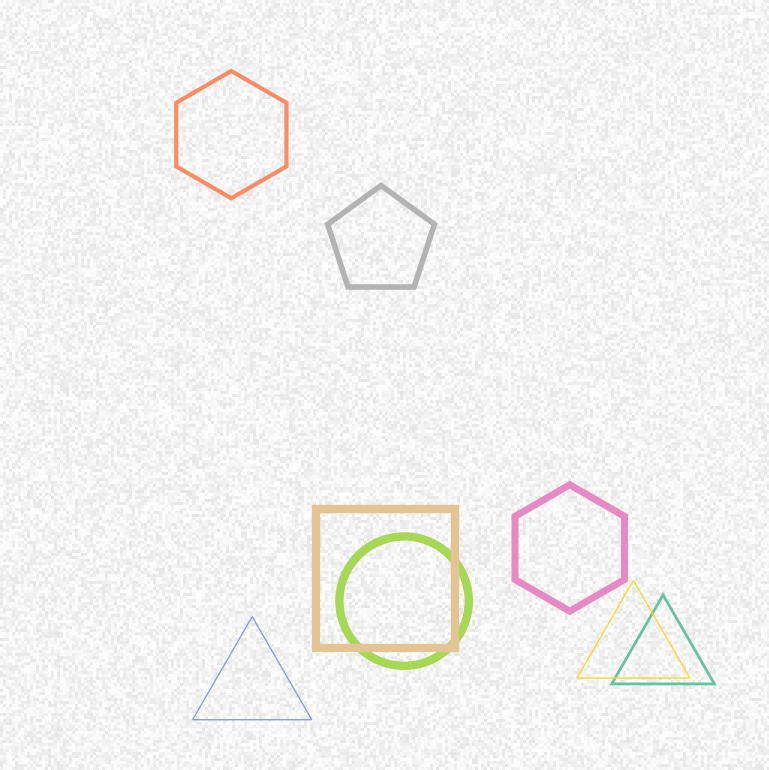[{"shape": "triangle", "thickness": 1, "radius": 0.39, "center": [0.861, 0.15]}, {"shape": "hexagon", "thickness": 1.5, "radius": 0.41, "center": [0.3, 0.825]}, {"shape": "triangle", "thickness": 0.5, "radius": 0.45, "center": [0.328, 0.11]}, {"shape": "hexagon", "thickness": 2.5, "radius": 0.41, "center": [0.74, 0.288]}, {"shape": "circle", "thickness": 3, "radius": 0.42, "center": [0.525, 0.219]}, {"shape": "triangle", "thickness": 0.5, "radius": 0.42, "center": [0.823, 0.162]}, {"shape": "square", "thickness": 3, "radius": 0.45, "center": [0.501, 0.248]}, {"shape": "pentagon", "thickness": 2, "radius": 0.36, "center": [0.495, 0.686]}]